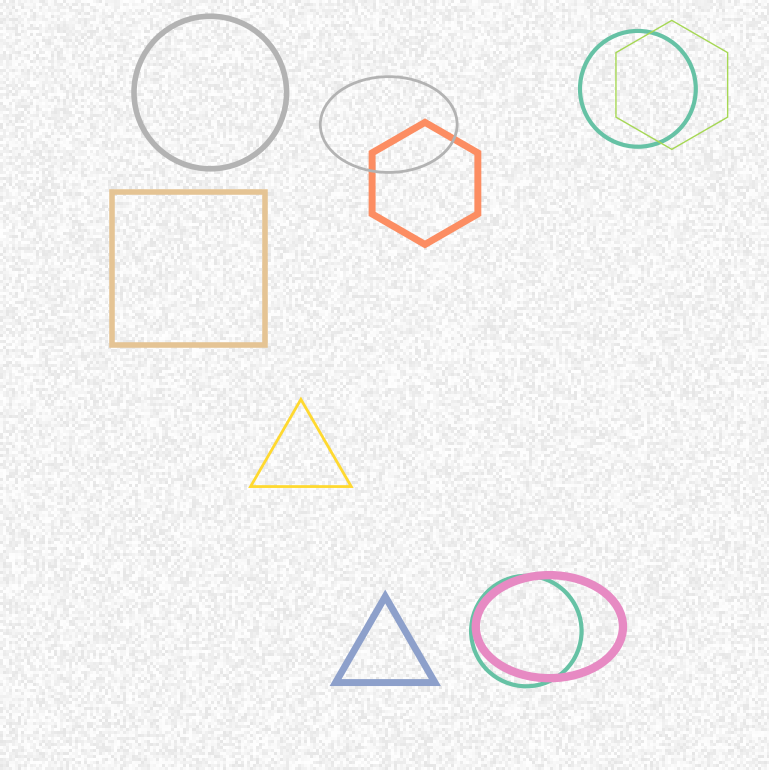[{"shape": "circle", "thickness": 1.5, "radius": 0.38, "center": [0.828, 0.885]}, {"shape": "circle", "thickness": 1.5, "radius": 0.36, "center": [0.684, 0.18]}, {"shape": "hexagon", "thickness": 2.5, "radius": 0.4, "center": [0.552, 0.762]}, {"shape": "triangle", "thickness": 2.5, "radius": 0.37, "center": [0.5, 0.151]}, {"shape": "oval", "thickness": 3, "radius": 0.48, "center": [0.713, 0.186]}, {"shape": "hexagon", "thickness": 0.5, "radius": 0.42, "center": [0.872, 0.89]}, {"shape": "triangle", "thickness": 1, "radius": 0.38, "center": [0.391, 0.406]}, {"shape": "square", "thickness": 2, "radius": 0.5, "center": [0.245, 0.652]}, {"shape": "oval", "thickness": 1, "radius": 0.44, "center": [0.505, 0.838]}, {"shape": "circle", "thickness": 2, "radius": 0.5, "center": [0.273, 0.88]}]